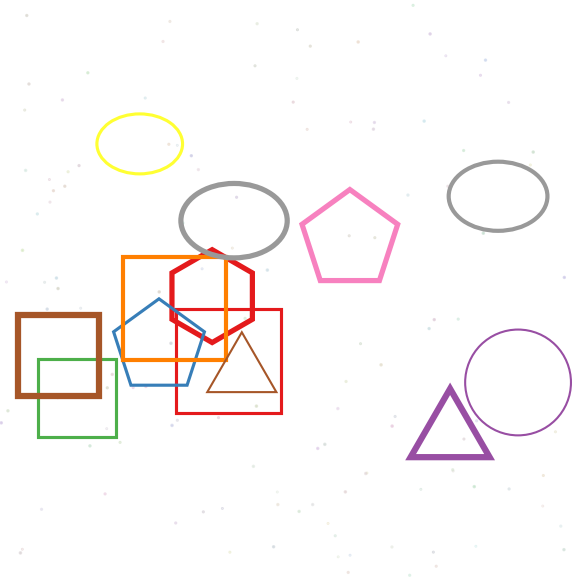[{"shape": "square", "thickness": 1.5, "radius": 0.45, "center": [0.395, 0.374]}, {"shape": "hexagon", "thickness": 2.5, "radius": 0.4, "center": [0.367, 0.486]}, {"shape": "pentagon", "thickness": 1.5, "radius": 0.41, "center": [0.275, 0.399]}, {"shape": "square", "thickness": 1.5, "radius": 0.34, "center": [0.134, 0.31]}, {"shape": "triangle", "thickness": 3, "radius": 0.39, "center": [0.779, 0.247]}, {"shape": "circle", "thickness": 1, "radius": 0.46, "center": [0.897, 0.337]}, {"shape": "square", "thickness": 2, "radius": 0.45, "center": [0.301, 0.465]}, {"shape": "oval", "thickness": 1.5, "radius": 0.37, "center": [0.242, 0.75]}, {"shape": "triangle", "thickness": 1, "radius": 0.35, "center": [0.419, 0.355]}, {"shape": "square", "thickness": 3, "radius": 0.35, "center": [0.102, 0.383]}, {"shape": "pentagon", "thickness": 2.5, "radius": 0.44, "center": [0.606, 0.584]}, {"shape": "oval", "thickness": 2, "radius": 0.43, "center": [0.862, 0.659]}, {"shape": "oval", "thickness": 2.5, "radius": 0.46, "center": [0.405, 0.617]}]